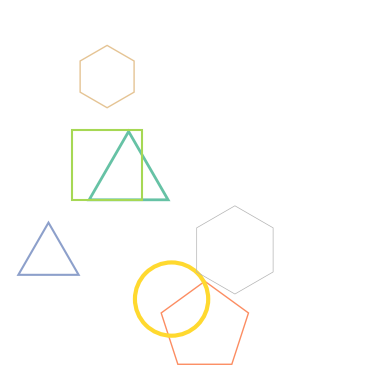[{"shape": "triangle", "thickness": 2, "radius": 0.59, "center": [0.334, 0.54]}, {"shape": "pentagon", "thickness": 1, "radius": 0.6, "center": [0.532, 0.15]}, {"shape": "triangle", "thickness": 1.5, "radius": 0.45, "center": [0.126, 0.331]}, {"shape": "square", "thickness": 1.5, "radius": 0.46, "center": [0.278, 0.571]}, {"shape": "circle", "thickness": 3, "radius": 0.48, "center": [0.446, 0.223]}, {"shape": "hexagon", "thickness": 1, "radius": 0.4, "center": [0.278, 0.801]}, {"shape": "hexagon", "thickness": 0.5, "radius": 0.57, "center": [0.61, 0.351]}]